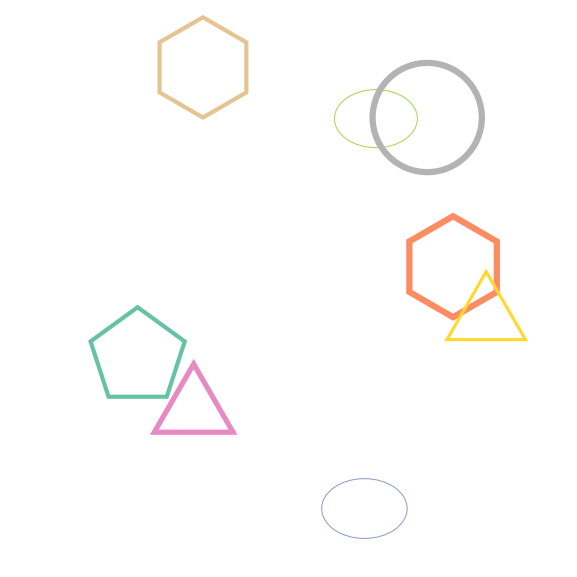[{"shape": "pentagon", "thickness": 2, "radius": 0.43, "center": [0.238, 0.381]}, {"shape": "hexagon", "thickness": 3, "radius": 0.44, "center": [0.785, 0.537]}, {"shape": "oval", "thickness": 0.5, "radius": 0.37, "center": [0.631, 0.119]}, {"shape": "triangle", "thickness": 2.5, "radius": 0.39, "center": [0.335, 0.29]}, {"shape": "oval", "thickness": 0.5, "radius": 0.36, "center": [0.651, 0.794]}, {"shape": "triangle", "thickness": 1.5, "radius": 0.39, "center": [0.842, 0.45]}, {"shape": "hexagon", "thickness": 2, "radius": 0.43, "center": [0.351, 0.882]}, {"shape": "circle", "thickness": 3, "radius": 0.47, "center": [0.74, 0.796]}]